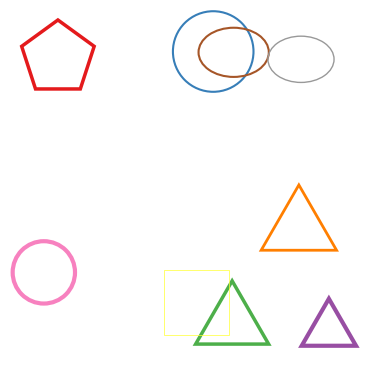[{"shape": "pentagon", "thickness": 2.5, "radius": 0.5, "center": [0.15, 0.849]}, {"shape": "circle", "thickness": 1.5, "radius": 0.52, "center": [0.554, 0.866]}, {"shape": "triangle", "thickness": 2.5, "radius": 0.55, "center": [0.603, 0.161]}, {"shape": "triangle", "thickness": 3, "radius": 0.41, "center": [0.854, 0.143]}, {"shape": "triangle", "thickness": 2, "radius": 0.57, "center": [0.776, 0.407]}, {"shape": "square", "thickness": 0.5, "radius": 0.42, "center": [0.51, 0.214]}, {"shape": "oval", "thickness": 1.5, "radius": 0.46, "center": [0.607, 0.864]}, {"shape": "circle", "thickness": 3, "radius": 0.4, "center": [0.114, 0.293]}, {"shape": "oval", "thickness": 1, "radius": 0.43, "center": [0.782, 0.846]}]